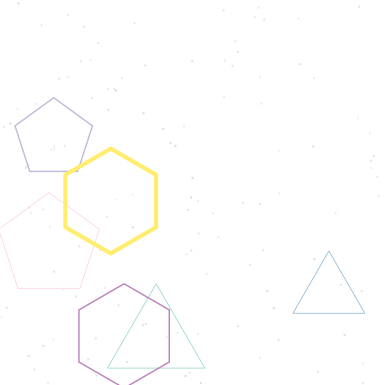[{"shape": "triangle", "thickness": 0.5, "radius": 0.73, "center": [0.406, 0.117]}, {"shape": "pentagon", "thickness": 1, "radius": 0.53, "center": [0.14, 0.64]}, {"shape": "triangle", "thickness": 0.5, "radius": 0.54, "center": [0.854, 0.24]}, {"shape": "pentagon", "thickness": 0.5, "radius": 0.69, "center": [0.127, 0.362]}, {"shape": "hexagon", "thickness": 1, "radius": 0.68, "center": [0.322, 0.127]}, {"shape": "hexagon", "thickness": 3, "radius": 0.68, "center": [0.288, 0.478]}]